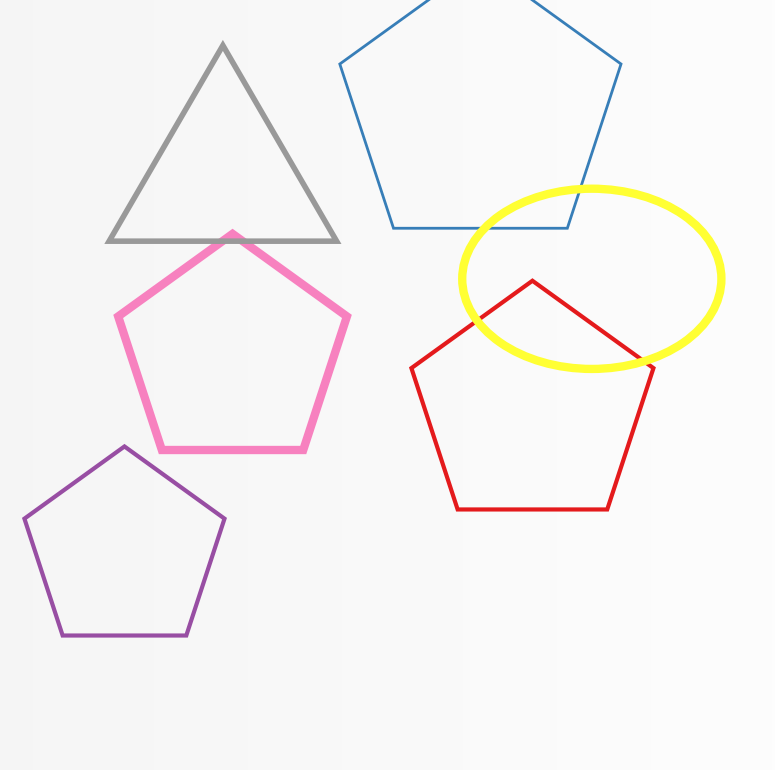[{"shape": "pentagon", "thickness": 1.5, "radius": 0.82, "center": [0.687, 0.471]}, {"shape": "pentagon", "thickness": 1, "radius": 0.95, "center": [0.62, 0.858]}, {"shape": "pentagon", "thickness": 1.5, "radius": 0.68, "center": [0.161, 0.284]}, {"shape": "oval", "thickness": 3, "radius": 0.84, "center": [0.764, 0.638]}, {"shape": "pentagon", "thickness": 3, "radius": 0.78, "center": [0.3, 0.541]}, {"shape": "triangle", "thickness": 2, "radius": 0.85, "center": [0.288, 0.772]}]